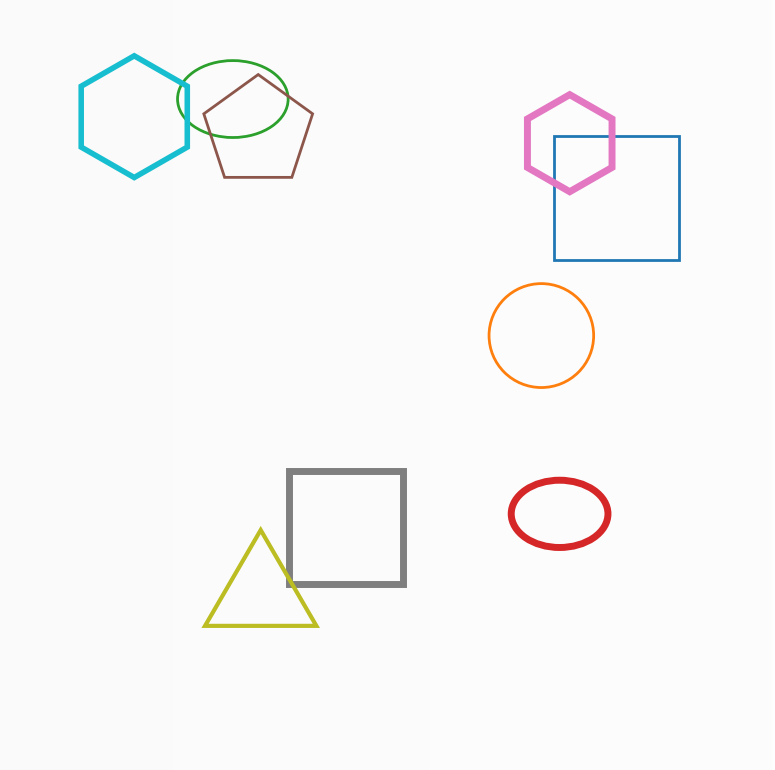[{"shape": "square", "thickness": 1, "radius": 0.4, "center": [0.796, 0.743]}, {"shape": "circle", "thickness": 1, "radius": 0.34, "center": [0.699, 0.564]}, {"shape": "oval", "thickness": 1, "radius": 0.36, "center": [0.3, 0.871]}, {"shape": "oval", "thickness": 2.5, "radius": 0.31, "center": [0.722, 0.333]}, {"shape": "pentagon", "thickness": 1, "radius": 0.37, "center": [0.333, 0.829]}, {"shape": "hexagon", "thickness": 2.5, "radius": 0.32, "center": [0.735, 0.814]}, {"shape": "square", "thickness": 2.5, "radius": 0.37, "center": [0.447, 0.315]}, {"shape": "triangle", "thickness": 1.5, "radius": 0.41, "center": [0.336, 0.229]}, {"shape": "hexagon", "thickness": 2, "radius": 0.4, "center": [0.173, 0.848]}]